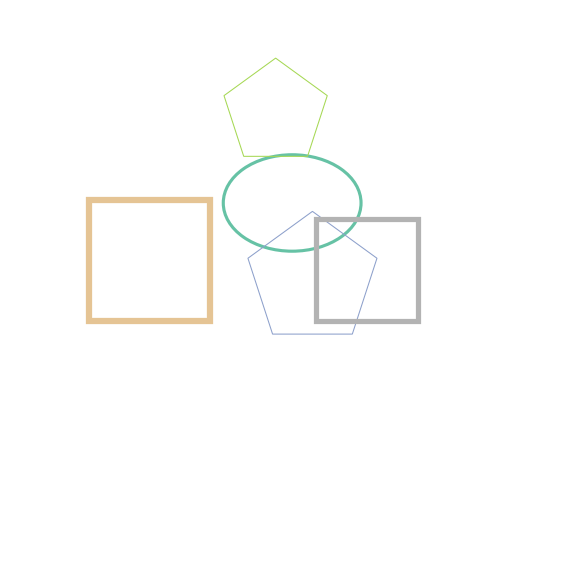[{"shape": "oval", "thickness": 1.5, "radius": 0.6, "center": [0.506, 0.648]}, {"shape": "pentagon", "thickness": 0.5, "radius": 0.59, "center": [0.541, 0.516]}, {"shape": "pentagon", "thickness": 0.5, "radius": 0.47, "center": [0.477, 0.804]}, {"shape": "square", "thickness": 3, "radius": 0.53, "center": [0.259, 0.548]}, {"shape": "square", "thickness": 2.5, "radius": 0.44, "center": [0.635, 0.532]}]